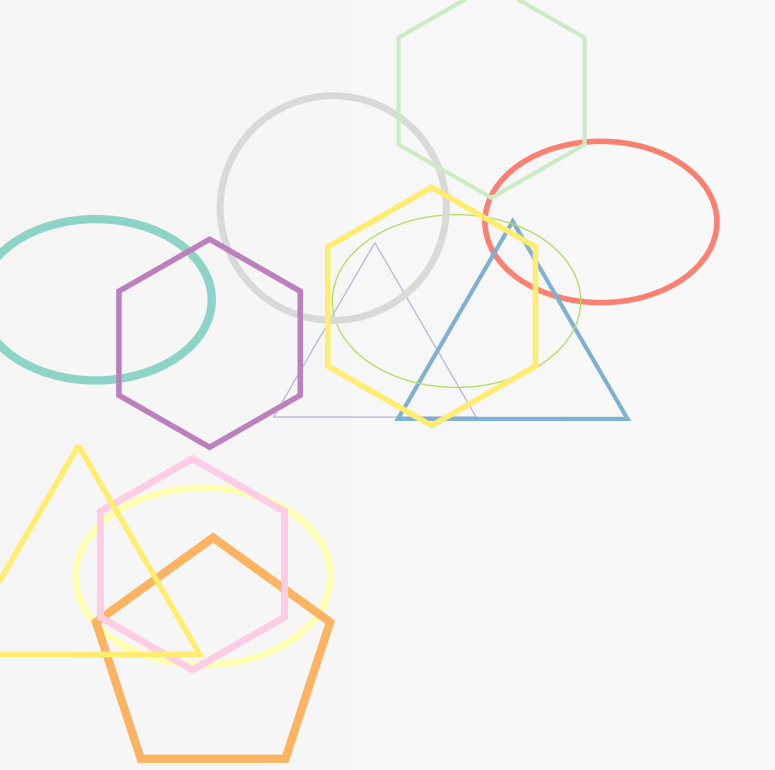[{"shape": "oval", "thickness": 3, "radius": 0.75, "center": [0.124, 0.611]}, {"shape": "oval", "thickness": 2.5, "radius": 0.82, "center": [0.262, 0.251]}, {"shape": "triangle", "thickness": 0.5, "radius": 0.76, "center": [0.484, 0.534]}, {"shape": "oval", "thickness": 2, "radius": 0.75, "center": [0.775, 0.712]}, {"shape": "triangle", "thickness": 1.5, "radius": 0.86, "center": [0.662, 0.542]}, {"shape": "pentagon", "thickness": 3, "radius": 0.79, "center": [0.275, 0.143]}, {"shape": "oval", "thickness": 0.5, "radius": 0.8, "center": [0.589, 0.609]}, {"shape": "hexagon", "thickness": 2.5, "radius": 0.69, "center": [0.248, 0.267]}, {"shape": "circle", "thickness": 2.5, "radius": 0.73, "center": [0.43, 0.73]}, {"shape": "hexagon", "thickness": 2, "radius": 0.68, "center": [0.27, 0.554]}, {"shape": "hexagon", "thickness": 1.5, "radius": 0.69, "center": [0.634, 0.882]}, {"shape": "hexagon", "thickness": 2, "radius": 0.77, "center": [0.557, 0.602]}, {"shape": "triangle", "thickness": 2, "radius": 0.9, "center": [0.101, 0.24]}]